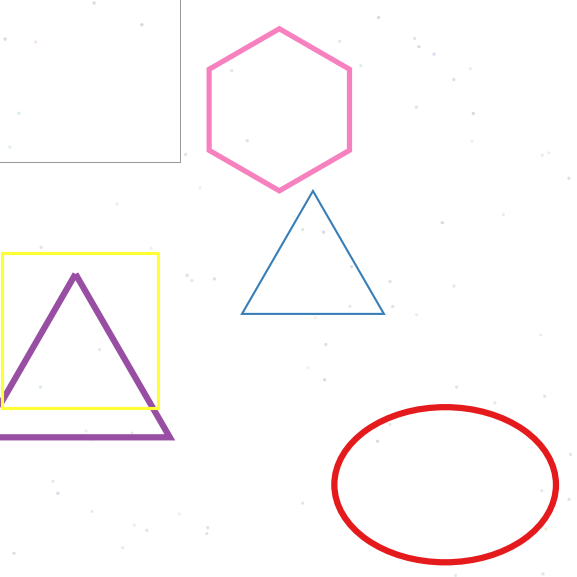[{"shape": "oval", "thickness": 3, "radius": 0.96, "center": [0.771, 0.16]}, {"shape": "triangle", "thickness": 1, "radius": 0.71, "center": [0.542, 0.527]}, {"shape": "triangle", "thickness": 3, "radius": 0.94, "center": [0.131, 0.336]}, {"shape": "square", "thickness": 1.5, "radius": 0.67, "center": [0.138, 0.427]}, {"shape": "hexagon", "thickness": 2.5, "radius": 0.7, "center": [0.484, 0.809]}, {"shape": "square", "thickness": 0.5, "radius": 0.82, "center": [0.148, 0.882]}]